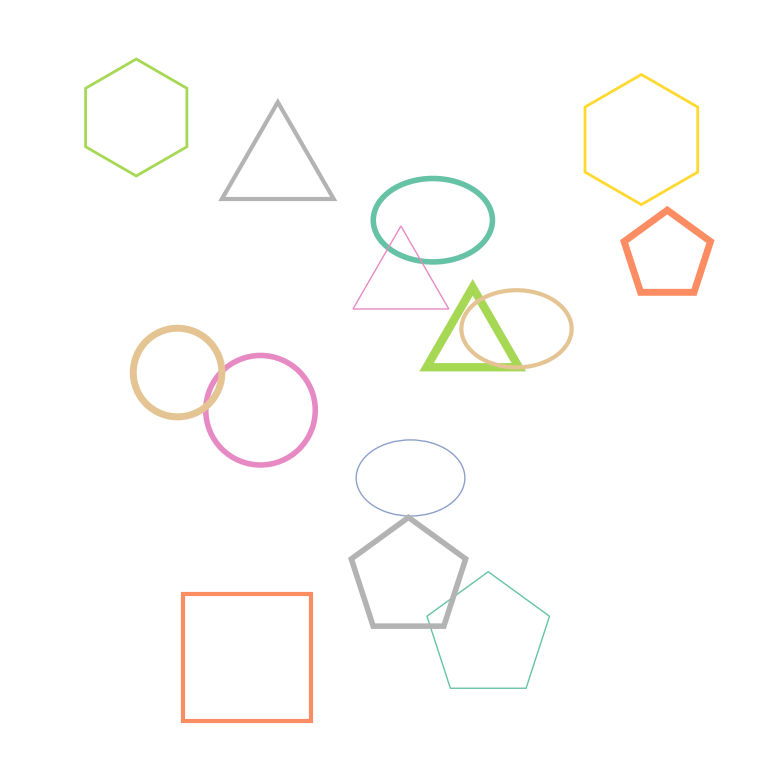[{"shape": "pentagon", "thickness": 0.5, "radius": 0.42, "center": [0.634, 0.174]}, {"shape": "oval", "thickness": 2, "radius": 0.39, "center": [0.562, 0.714]}, {"shape": "pentagon", "thickness": 2.5, "radius": 0.29, "center": [0.867, 0.668]}, {"shape": "square", "thickness": 1.5, "radius": 0.41, "center": [0.321, 0.146]}, {"shape": "oval", "thickness": 0.5, "radius": 0.35, "center": [0.533, 0.379]}, {"shape": "circle", "thickness": 2, "radius": 0.36, "center": [0.338, 0.467]}, {"shape": "triangle", "thickness": 0.5, "radius": 0.36, "center": [0.521, 0.635]}, {"shape": "hexagon", "thickness": 1, "radius": 0.38, "center": [0.177, 0.847]}, {"shape": "triangle", "thickness": 3, "radius": 0.35, "center": [0.614, 0.558]}, {"shape": "hexagon", "thickness": 1, "radius": 0.42, "center": [0.833, 0.819]}, {"shape": "circle", "thickness": 2.5, "radius": 0.29, "center": [0.231, 0.516]}, {"shape": "oval", "thickness": 1.5, "radius": 0.36, "center": [0.671, 0.573]}, {"shape": "pentagon", "thickness": 2, "radius": 0.39, "center": [0.531, 0.25]}, {"shape": "triangle", "thickness": 1.5, "radius": 0.42, "center": [0.361, 0.783]}]